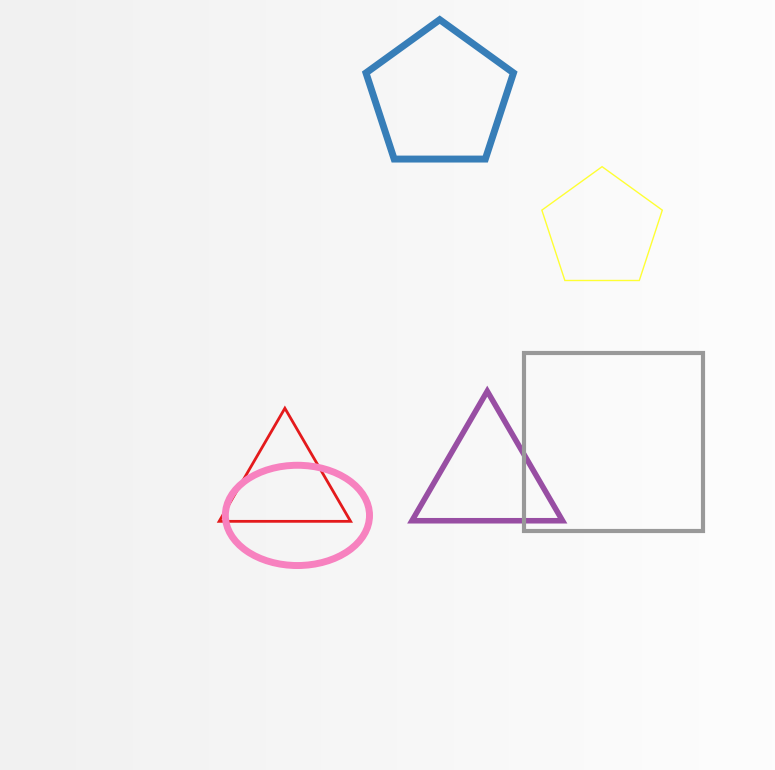[{"shape": "triangle", "thickness": 1, "radius": 0.49, "center": [0.368, 0.372]}, {"shape": "pentagon", "thickness": 2.5, "radius": 0.5, "center": [0.567, 0.874]}, {"shape": "triangle", "thickness": 2, "radius": 0.56, "center": [0.629, 0.38]}, {"shape": "pentagon", "thickness": 0.5, "radius": 0.41, "center": [0.777, 0.702]}, {"shape": "oval", "thickness": 2.5, "radius": 0.47, "center": [0.384, 0.331]}, {"shape": "square", "thickness": 1.5, "radius": 0.58, "center": [0.792, 0.426]}]